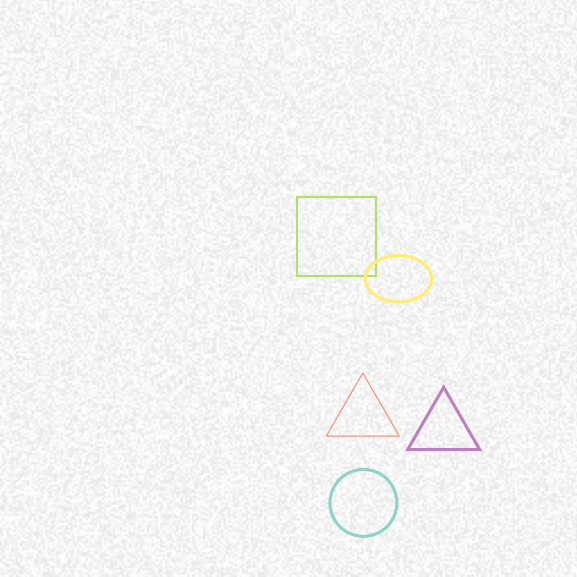[{"shape": "circle", "thickness": 1.5, "radius": 0.29, "center": [0.629, 0.128]}, {"shape": "triangle", "thickness": 0.5, "radius": 0.36, "center": [0.628, 0.28]}, {"shape": "square", "thickness": 1, "radius": 0.34, "center": [0.583, 0.589]}, {"shape": "triangle", "thickness": 1.5, "radius": 0.36, "center": [0.768, 0.257]}, {"shape": "oval", "thickness": 1.5, "radius": 0.29, "center": [0.69, 0.516]}]